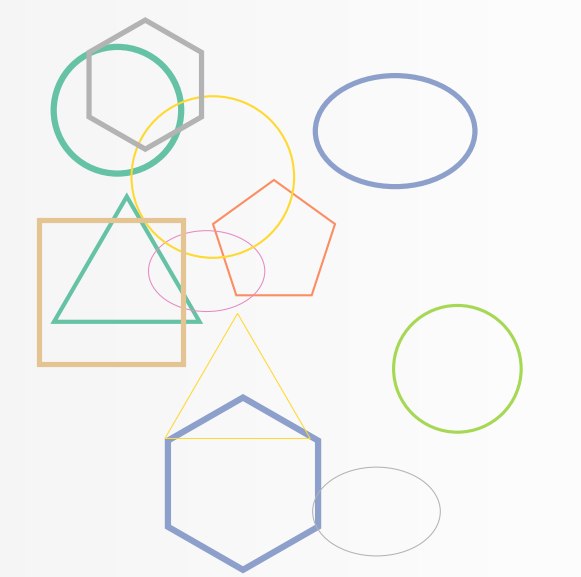[{"shape": "circle", "thickness": 3, "radius": 0.55, "center": [0.202, 0.808]}, {"shape": "triangle", "thickness": 2, "radius": 0.72, "center": [0.218, 0.514]}, {"shape": "pentagon", "thickness": 1, "radius": 0.55, "center": [0.471, 0.577]}, {"shape": "hexagon", "thickness": 3, "radius": 0.75, "center": [0.418, 0.162]}, {"shape": "oval", "thickness": 2.5, "radius": 0.69, "center": [0.68, 0.772]}, {"shape": "oval", "thickness": 0.5, "radius": 0.5, "center": [0.355, 0.53]}, {"shape": "circle", "thickness": 1.5, "radius": 0.55, "center": [0.787, 0.36]}, {"shape": "triangle", "thickness": 0.5, "radius": 0.72, "center": [0.409, 0.312]}, {"shape": "circle", "thickness": 1, "radius": 0.7, "center": [0.366, 0.693]}, {"shape": "square", "thickness": 2.5, "radius": 0.62, "center": [0.191, 0.494]}, {"shape": "oval", "thickness": 0.5, "radius": 0.55, "center": [0.648, 0.113]}, {"shape": "hexagon", "thickness": 2.5, "radius": 0.56, "center": [0.25, 0.853]}]